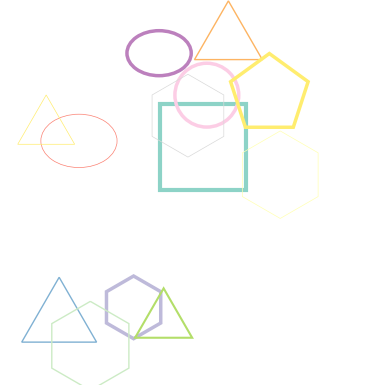[{"shape": "square", "thickness": 3, "radius": 0.56, "center": [0.528, 0.619]}, {"shape": "hexagon", "thickness": 0.5, "radius": 0.57, "center": [0.728, 0.546]}, {"shape": "hexagon", "thickness": 2.5, "radius": 0.41, "center": [0.347, 0.202]}, {"shape": "oval", "thickness": 0.5, "radius": 0.49, "center": [0.205, 0.634]}, {"shape": "triangle", "thickness": 1, "radius": 0.56, "center": [0.154, 0.167]}, {"shape": "triangle", "thickness": 1, "radius": 0.51, "center": [0.593, 0.896]}, {"shape": "triangle", "thickness": 1.5, "radius": 0.43, "center": [0.425, 0.166]}, {"shape": "circle", "thickness": 2.5, "radius": 0.41, "center": [0.537, 0.753]}, {"shape": "hexagon", "thickness": 0.5, "radius": 0.54, "center": [0.488, 0.7]}, {"shape": "oval", "thickness": 2.5, "radius": 0.42, "center": [0.413, 0.862]}, {"shape": "hexagon", "thickness": 1, "radius": 0.58, "center": [0.235, 0.102]}, {"shape": "triangle", "thickness": 0.5, "radius": 0.43, "center": [0.12, 0.668]}, {"shape": "pentagon", "thickness": 2.5, "radius": 0.53, "center": [0.7, 0.755]}]